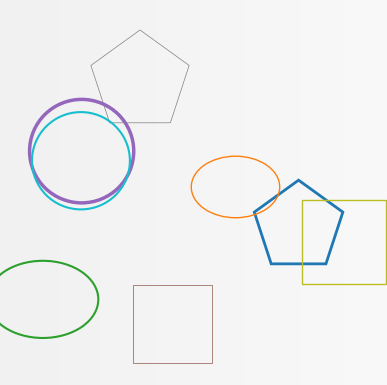[{"shape": "pentagon", "thickness": 2, "radius": 0.6, "center": [0.771, 0.412]}, {"shape": "oval", "thickness": 1, "radius": 0.57, "center": [0.608, 0.514]}, {"shape": "oval", "thickness": 1.5, "radius": 0.72, "center": [0.111, 0.222]}, {"shape": "circle", "thickness": 2.5, "radius": 0.67, "center": [0.211, 0.607]}, {"shape": "square", "thickness": 0.5, "radius": 0.51, "center": [0.445, 0.159]}, {"shape": "pentagon", "thickness": 0.5, "radius": 0.67, "center": [0.361, 0.789]}, {"shape": "square", "thickness": 1, "radius": 0.55, "center": [0.888, 0.371]}, {"shape": "circle", "thickness": 1.5, "radius": 0.63, "center": [0.209, 0.582]}]